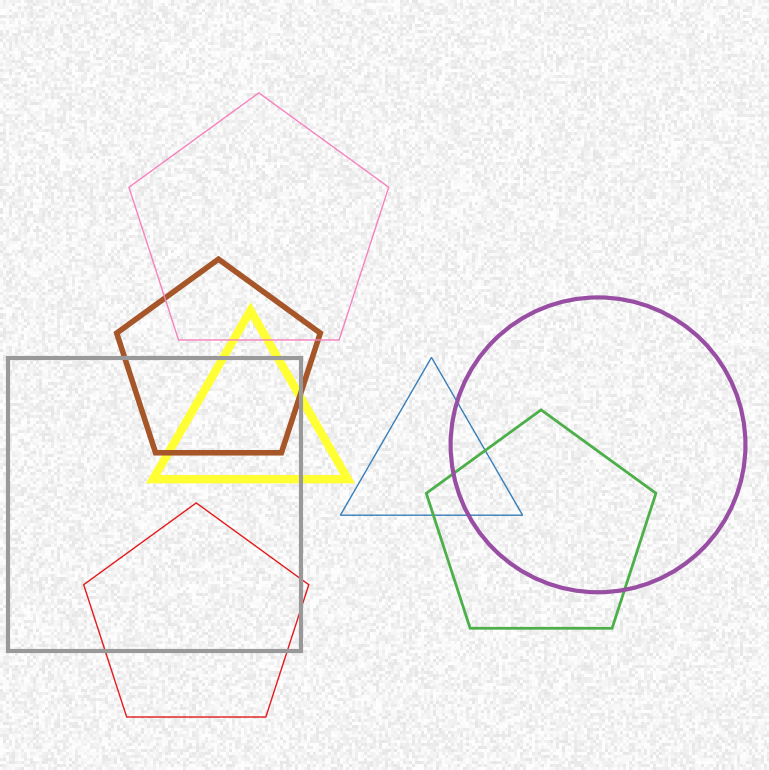[{"shape": "pentagon", "thickness": 0.5, "radius": 0.77, "center": [0.255, 0.193]}, {"shape": "triangle", "thickness": 0.5, "radius": 0.68, "center": [0.56, 0.399]}, {"shape": "pentagon", "thickness": 1, "radius": 0.78, "center": [0.703, 0.311]}, {"shape": "circle", "thickness": 1.5, "radius": 0.96, "center": [0.777, 0.422]}, {"shape": "triangle", "thickness": 3, "radius": 0.73, "center": [0.325, 0.451]}, {"shape": "pentagon", "thickness": 2, "radius": 0.69, "center": [0.284, 0.524]}, {"shape": "pentagon", "thickness": 0.5, "radius": 0.89, "center": [0.336, 0.702]}, {"shape": "square", "thickness": 1.5, "radius": 0.95, "center": [0.201, 0.345]}]